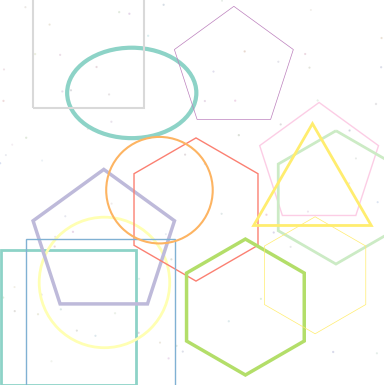[{"shape": "square", "thickness": 2, "radius": 0.88, "center": [0.179, 0.176]}, {"shape": "oval", "thickness": 3, "radius": 0.84, "center": [0.342, 0.759]}, {"shape": "circle", "thickness": 2, "radius": 0.85, "center": [0.271, 0.266]}, {"shape": "pentagon", "thickness": 2.5, "radius": 0.97, "center": [0.27, 0.367]}, {"shape": "hexagon", "thickness": 1, "radius": 0.93, "center": [0.509, 0.456]}, {"shape": "square", "thickness": 1, "radius": 0.97, "center": [0.261, 0.184]}, {"shape": "circle", "thickness": 1.5, "radius": 0.69, "center": [0.414, 0.506]}, {"shape": "hexagon", "thickness": 2.5, "radius": 0.88, "center": [0.637, 0.203]}, {"shape": "pentagon", "thickness": 1, "radius": 0.81, "center": [0.829, 0.572]}, {"shape": "square", "thickness": 1.5, "radius": 0.72, "center": [0.229, 0.864]}, {"shape": "pentagon", "thickness": 0.5, "radius": 0.81, "center": [0.607, 0.821]}, {"shape": "hexagon", "thickness": 2, "radius": 0.87, "center": [0.873, 0.487]}, {"shape": "triangle", "thickness": 2, "radius": 0.88, "center": [0.812, 0.502]}, {"shape": "hexagon", "thickness": 0.5, "radius": 0.76, "center": [0.818, 0.285]}]